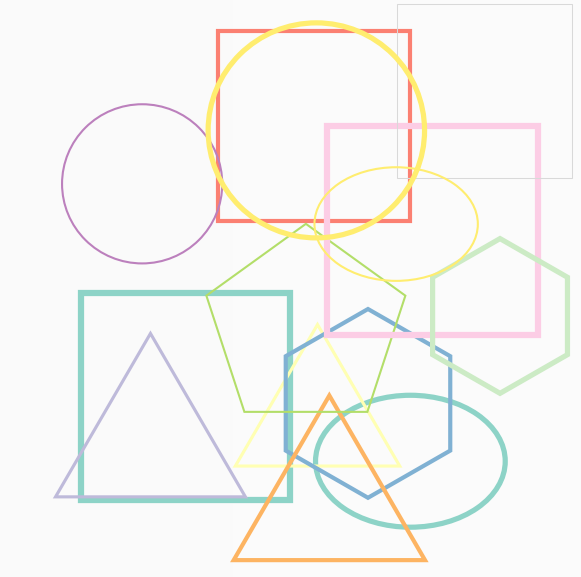[{"shape": "oval", "thickness": 2.5, "radius": 0.82, "center": [0.706, 0.2]}, {"shape": "square", "thickness": 3, "radius": 0.9, "center": [0.32, 0.312]}, {"shape": "triangle", "thickness": 1.5, "radius": 0.82, "center": [0.546, 0.274]}, {"shape": "triangle", "thickness": 1.5, "radius": 0.94, "center": [0.259, 0.233]}, {"shape": "square", "thickness": 2, "radius": 0.82, "center": [0.541, 0.781]}, {"shape": "hexagon", "thickness": 2, "radius": 0.82, "center": [0.633, 0.301]}, {"shape": "triangle", "thickness": 2, "radius": 0.95, "center": [0.567, 0.124]}, {"shape": "pentagon", "thickness": 1, "radius": 0.9, "center": [0.526, 0.432]}, {"shape": "square", "thickness": 3, "radius": 0.91, "center": [0.744, 0.6]}, {"shape": "square", "thickness": 0.5, "radius": 0.75, "center": [0.833, 0.842]}, {"shape": "circle", "thickness": 1, "radius": 0.69, "center": [0.245, 0.681]}, {"shape": "hexagon", "thickness": 2.5, "radius": 0.67, "center": [0.86, 0.452]}, {"shape": "oval", "thickness": 1, "radius": 0.7, "center": [0.682, 0.611]}, {"shape": "circle", "thickness": 2.5, "radius": 0.93, "center": [0.544, 0.773]}]